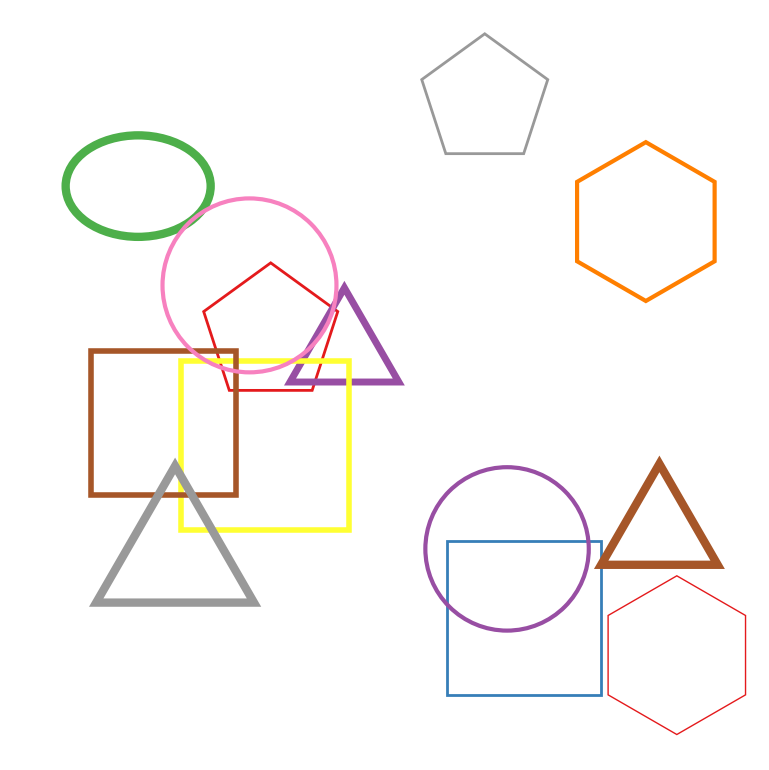[{"shape": "pentagon", "thickness": 1, "radius": 0.46, "center": [0.352, 0.567]}, {"shape": "hexagon", "thickness": 0.5, "radius": 0.52, "center": [0.879, 0.149]}, {"shape": "square", "thickness": 1, "radius": 0.5, "center": [0.681, 0.198]}, {"shape": "oval", "thickness": 3, "radius": 0.47, "center": [0.179, 0.758]}, {"shape": "triangle", "thickness": 2.5, "radius": 0.41, "center": [0.447, 0.545]}, {"shape": "circle", "thickness": 1.5, "radius": 0.53, "center": [0.659, 0.287]}, {"shape": "hexagon", "thickness": 1.5, "radius": 0.52, "center": [0.839, 0.712]}, {"shape": "square", "thickness": 2, "radius": 0.55, "center": [0.344, 0.422]}, {"shape": "triangle", "thickness": 3, "radius": 0.44, "center": [0.856, 0.31]}, {"shape": "square", "thickness": 2, "radius": 0.47, "center": [0.212, 0.451]}, {"shape": "circle", "thickness": 1.5, "radius": 0.56, "center": [0.324, 0.629]}, {"shape": "triangle", "thickness": 3, "radius": 0.59, "center": [0.227, 0.277]}, {"shape": "pentagon", "thickness": 1, "radius": 0.43, "center": [0.63, 0.87]}]